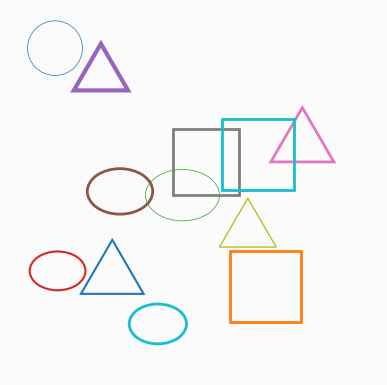[{"shape": "circle", "thickness": 0.5, "radius": 0.35, "center": [0.142, 0.875]}, {"shape": "triangle", "thickness": 1.5, "radius": 0.47, "center": [0.29, 0.283]}, {"shape": "square", "thickness": 2, "radius": 0.46, "center": [0.686, 0.256]}, {"shape": "oval", "thickness": 0.5, "radius": 0.48, "center": [0.471, 0.493]}, {"shape": "oval", "thickness": 1.5, "radius": 0.36, "center": [0.149, 0.296]}, {"shape": "triangle", "thickness": 3, "radius": 0.4, "center": [0.26, 0.806]}, {"shape": "oval", "thickness": 2, "radius": 0.42, "center": [0.31, 0.503]}, {"shape": "triangle", "thickness": 2, "radius": 0.47, "center": [0.78, 0.626]}, {"shape": "square", "thickness": 2, "radius": 0.43, "center": [0.531, 0.579]}, {"shape": "triangle", "thickness": 1, "radius": 0.42, "center": [0.64, 0.401]}, {"shape": "square", "thickness": 2, "radius": 0.46, "center": [0.667, 0.599]}, {"shape": "oval", "thickness": 2, "radius": 0.37, "center": [0.407, 0.159]}]